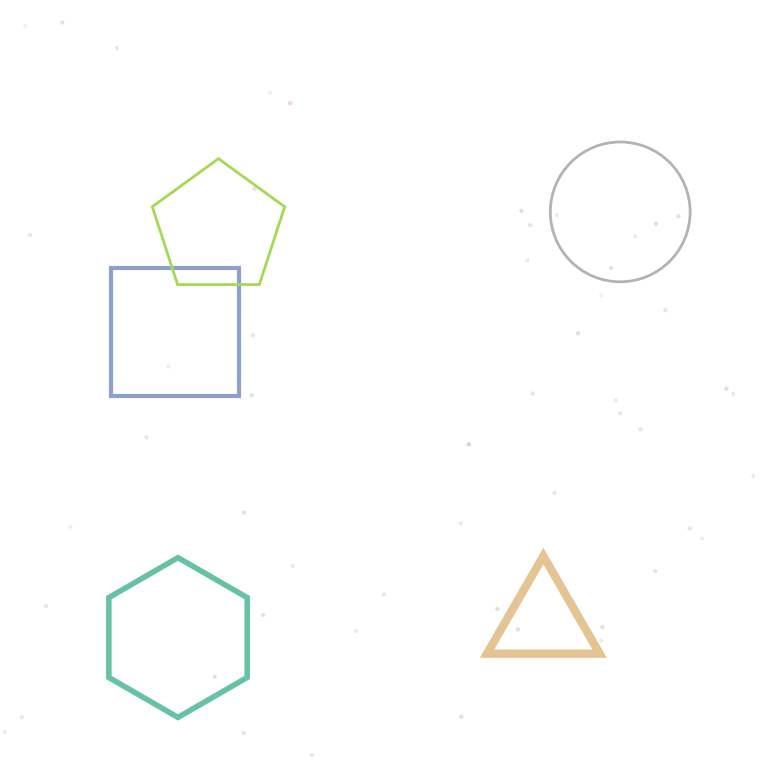[{"shape": "hexagon", "thickness": 2, "radius": 0.52, "center": [0.231, 0.172]}, {"shape": "square", "thickness": 1.5, "radius": 0.41, "center": [0.228, 0.569]}, {"shape": "pentagon", "thickness": 1, "radius": 0.45, "center": [0.284, 0.704]}, {"shape": "triangle", "thickness": 3, "radius": 0.42, "center": [0.706, 0.193]}, {"shape": "circle", "thickness": 1, "radius": 0.45, "center": [0.805, 0.725]}]